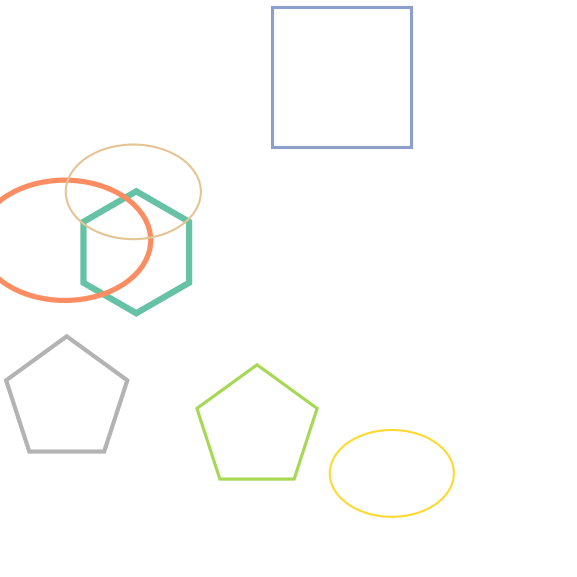[{"shape": "hexagon", "thickness": 3, "radius": 0.53, "center": [0.236, 0.562]}, {"shape": "oval", "thickness": 2.5, "radius": 0.74, "center": [0.112, 0.583]}, {"shape": "square", "thickness": 1.5, "radius": 0.6, "center": [0.591, 0.866]}, {"shape": "pentagon", "thickness": 1.5, "radius": 0.55, "center": [0.445, 0.258]}, {"shape": "oval", "thickness": 1, "radius": 0.54, "center": [0.679, 0.179]}, {"shape": "oval", "thickness": 1, "radius": 0.58, "center": [0.231, 0.667]}, {"shape": "pentagon", "thickness": 2, "radius": 0.55, "center": [0.116, 0.306]}]